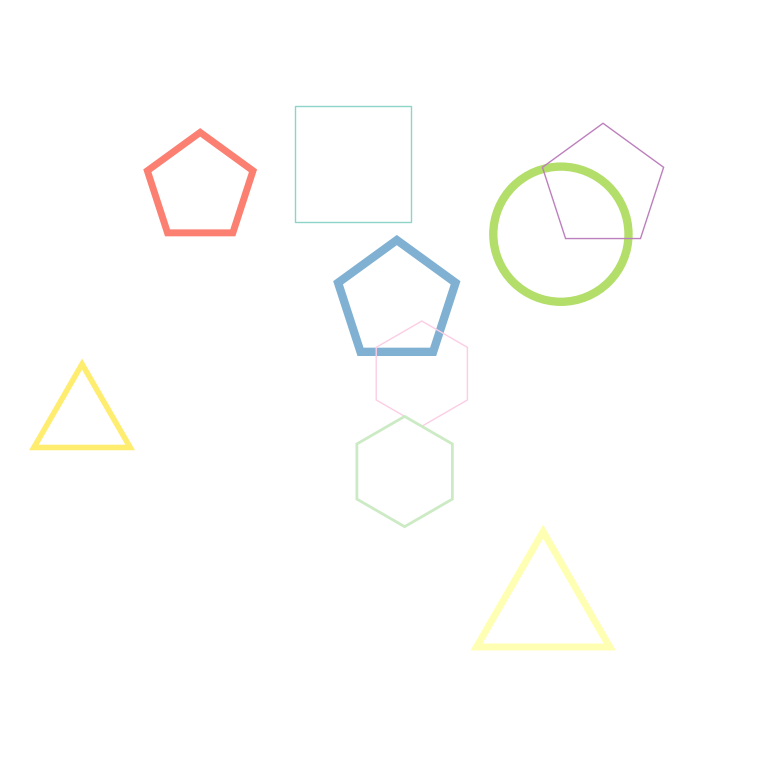[{"shape": "square", "thickness": 0.5, "radius": 0.38, "center": [0.459, 0.787]}, {"shape": "triangle", "thickness": 2.5, "radius": 0.5, "center": [0.705, 0.21]}, {"shape": "pentagon", "thickness": 2.5, "radius": 0.36, "center": [0.26, 0.756]}, {"shape": "pentagon", "thickness": 3, "radius": 0.4, "center": [0.515, 0.608]}, {"shape": "circle", "thickness": 3, "radius": 0.44, "center": [0.728, 0.696]}, {"shape": "hexagon", "thickness": 0.5, "radius": 0.34, "center": [0.548, 0.515]}, {"shape": "pentagon", "thickness": 0.5, "radius": 0.41, "center": [0.783, 0.757]}, {"shape": "hexagon", "thickness": 1, "radius": 0.36, "center": [0.525, 0.388]}, {"shape": "triangle", "thickness": 2, "radius": 0.36, "center": [0.107, 0.455]}]